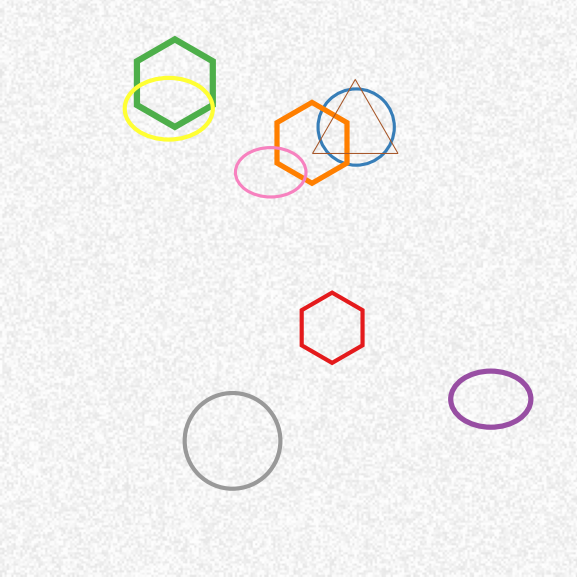[{"shape": "hexagon", "thickness": 2, "radius": 0.3, "center": [0.575, 0.432]}, {"shape": "circle", "thickness": 1.5, "radius": 0.33, "center": [0.617, 0.779]}, {"shape": "hexagon", "thickness": 3, "radius": 0.38, "center": [0.303, 0.855]}, {"shape": "oval", "thickness": 2.5, "radius": 0.35, "center": [0.85, 0.308]}, {"shape": "hexagon", "thickness": 2.5, "radius": 0.35, "center": [0.54, 0.752]}, {"shape": "oval", "thickness": 2, "radius": 0.38, "center": [0.292, 0.811]}, {"shape": "triangle", "thickness": 0.5, "radius": 0.43, "center": [0.615, 0.776]}, {"shape": "oval", "thickness": 1.5, "radius": 0.31, "center": [0.469, 0.701]}, {"shape": "circle", "thickness": 2, "radius": 0.41, "center": [0.403, 0.236]}]